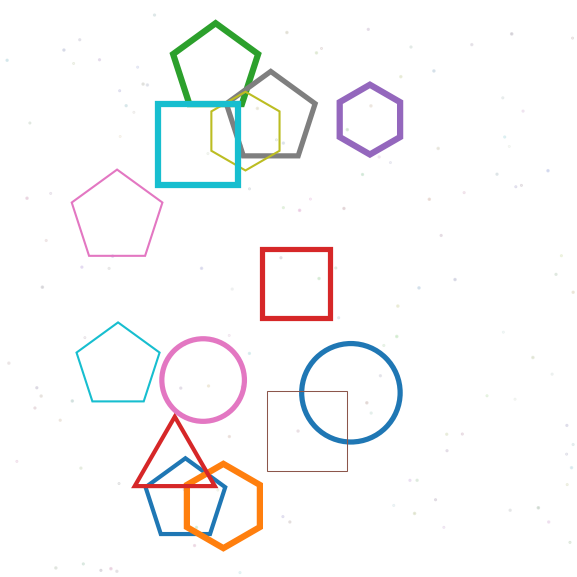[{"shape": "pentagon", "thickness": 2, "radius": 0.36, "center": [0.321, 0.133]}, {"shape": "circle", "thickness": 2.5, "radius": 0.43, "center": [0.608, 0.319]}, {"shape": "hexagon", "thickness": 3, "radius": 0.36, "center": [0.387, 0.123]}, {"shape": "pentagon", "thickness": 3, "radius": 0.39, "center": [0.373, 0.882]}, {"shape": "square", "thickness": 2.5, "radius": 0.3, "center": [0.512, 0.509]}, {"shape": "triangle", "thickness": 2, "radius": 0.4, "center": [0.303, 0.197]}, {"shape": "hexagon", "thickness": 3, "radius": 0.3, "center": [0.641, 0.792]}, {"shape": "square", "thickness": 0.5, "radius": 0.35, "center": [0.531, 0.252]}, {"shape": "pentagon", "thickness": 1, "radius": 0.41, "center": [0.203, 0.623]}, {"shape": "circle", "thickness": 2.5, "radius": 0.36, "center": [0.352, 0.341]}, {"shape": "pentagon", "thickness": 2.5, "radius": 0.4, "center": [0.469, 0.795]}, {"shape": "hexagon", "thickness": 1, "radius": 0.34, "center": [0.425, 0.772]}, {"shape": "square", "thickness": 3, "radius": 0.35, "center": [0.343, 0.749]}, {"shape": "pentagon", "thickness": 1, "radius": 0.38, "center": [0.204, 0.365]}]